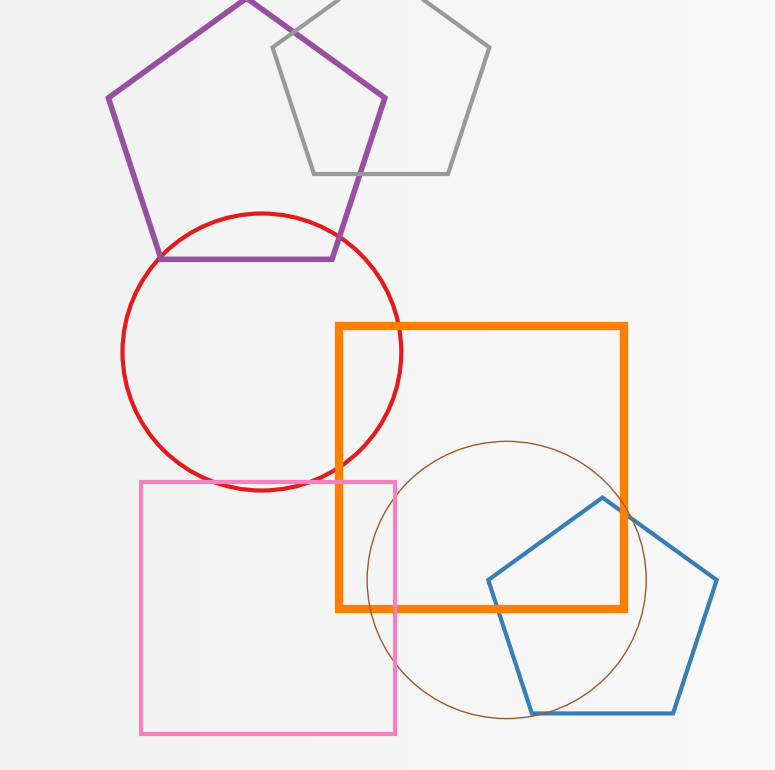[{"shape": "circle", "thickness": 1.5, "radius": 0.9, "center": [0.338, 0.543]}, {"shape": "pentagon", "thickness": 1.5, "radius": 0.77, "center": [0.777, 0.199]}, {"shape": "pentagon", "thickness": 2, "radius": 0.94, "center": [0.318, 0.815]}, {"shape": "square", "thickness": 3, "radius": 0.92, "center": [0.621, 0.393]}, {"shape": "circle", "thickness": 0.5, "radius": 0.9, "center": [0.654, 0.247]}, {"shape": "square", "thickness": 1.5, "radius": 0.82, "center": [0.346, 0.21]}, {"shape": "pentagon", "thickness": 1.5, "radius": 0.74, "center": [0.492, 0.893]}]